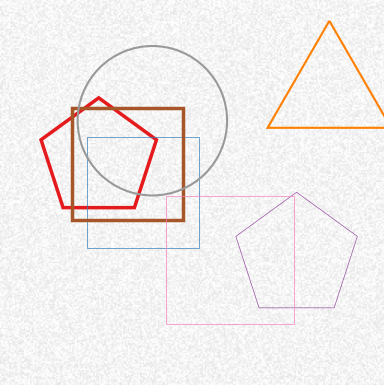[{"shape": "pentagon", "thickness": 2.5, "radius": 0.79, "center": [0.256, 0.588]}, {"shape": "square", "thickness": 0.5, "radius": 0.73, "center": [0.371, 0.5]}, {"shape": "pentagon", "thickness": 0.5, "radius": 0.83, "center": [0.77, 0.335]}, {"shape": "triangle", "thickness": 1.5, "radius": 0.93, "center": [0.855, 0.761]}, {"shape": "square", "thickness": 2.5, "radius": 0.73, "center": [0.331, 0.574]}, {"shape": "square", "thickness": 0.5, "radius": 0.83, "center": [0.598, 0.324]}, {"shape": "circle", "thickness": 1.5, "radius": 0.97, "center": [0.396, 0.686]}]